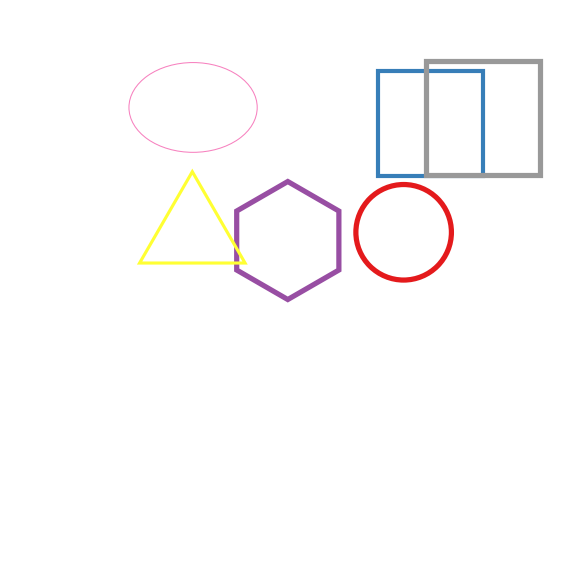[{"shape": "circle", "thickness": 2.5, "radius": 0.41, "center": [0.699, 0.597]}, {"shape": "square", "thickness": 2, "radius": 0.45, "center": [0.746, 0.785]}, {"shape": "hexagon", "thickness": 2.5, "radius": 0.51, "center": [0.498, 0.583]}, {"shape": "triangle", "thickness": 1.5, "radius": 0.53, "center": [0.333, 0.596]}, {"shape": "oval", "thickness": 0.5, "radius": 0.56, "center": [0.334, 0.813]}, {"shape": "square", "thickness": 2.5, "radius": 0.49, "center": [0.836, 0.795]}]